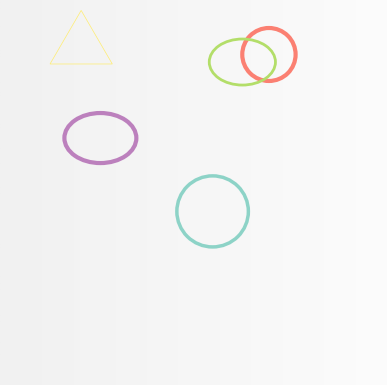[{"shape": "circle", "thickness": 2.5, "radius": 0.46, "center": [0.549, 0.451]}, {"shape": "circle", "thickness": 3, "radius": 0.34, "center": [0.694, 0.858]}, {"shape": "oval", "thickness": 2, "radius": 0.43, "center": [0.625, 0.839]}, {"shape": "oval", "thickness": 3, "radius": 0.46, "center": [0.259, 0.641]}, {"shape": "triangle", "thickness": 0.5, "radius": 0.46, "center": [0.209, 0.88]}]